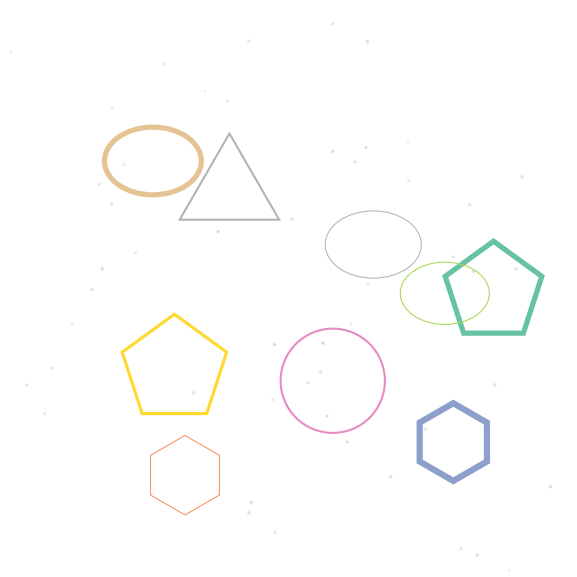[{"shape": "pentagon", "thickness": 2.5, "radius": 0.44, "center": [0.855, 0.493]}, {"shape": "hexagon", "thickness": 0.5, "radius": 0.34, "center": [0.32, 0.176]}, {"shape": "hexagon", "thickness": 3, "radius": 0.34, "center": [0.785, 0.234]}, {"shape": "circle", "thickness": 1, "radius": 0.45, "center": [0.576, 0.34]}, {"shape": "oval", "thickness": 0.5, "radius": 0.39, "center": [0.77, 0.491]}, {"shape": "pentagon", "thickness": 1.5, "radius": 0.48, "center": [0.302, 0.36]}, {"shape": "oval", "thickness": 2.5, "radius": 0.42, "center": [0.265, 0.72]}, {"shape": "triangle", "thickness": 1, "radius": 0.5, "center": [0.397, 0.668]}, {"shape": "oval", "thickness": 0.5, "radius": 0.42, "center": [0.646, 0.576]}]